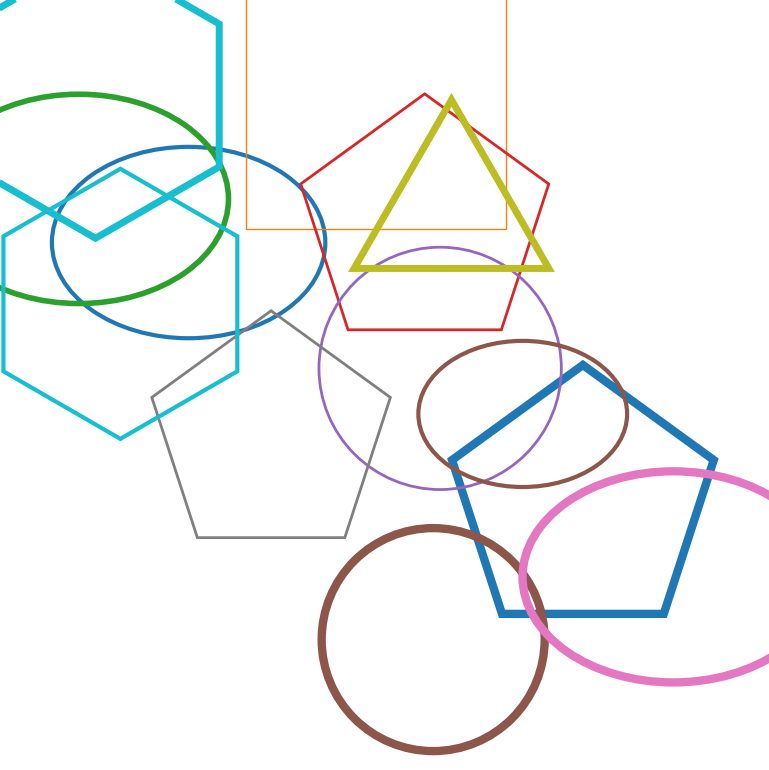[{"shape": "pentagon", "thickness": 3, "radius": 0.89, "center": [0.757, 0.347]}, {"shape": "oval", "thickness": 1.5, "radius": 0.89, "center": [0.245, 0.685]}, {"shape": "square", "thickness": 0.5, "radius": 0.84, "center": [0.488, 0.871]}, {"shape": "oval", "thickness": 2, "radius": 0.97, "center": [0.103, 0.742]}, {"shape": "pentagon", "thickness": 1, "radius": 0.85, "center": [0.552, 0.709]}, {"shape": "circle", "thickness": 1, "radius": 0.79, "center": [0.572, 0.522]}, {"shape": "circle", "thickness": 3, "radius": 0.72, "center": [0.563, 0.169]}, {"shape": "oval", "thickness": 1.5, "radius": 0.68, "center": [0.679, 0.462]}, {"shape": "oval", "thickness": 3, "radius": 0.98, "center": [0.874, 0.251]}, {"shape": "pentagon", "thickness": 1, "radius": 0.81, "center": [0.352, 0.434]}, {"shape": "triangle", "thickness": 2.5, "radius": 0.73, "center": [0.586, 0.724]}, {"shape": "hexagon", "thickness": 1.5, "radius": 0.88, "center": [0.156, 0.605]}, {"shape": "hexagon", "thickness": 2.5, "radius": 0.93, "center": [0.124, 0.876]}]